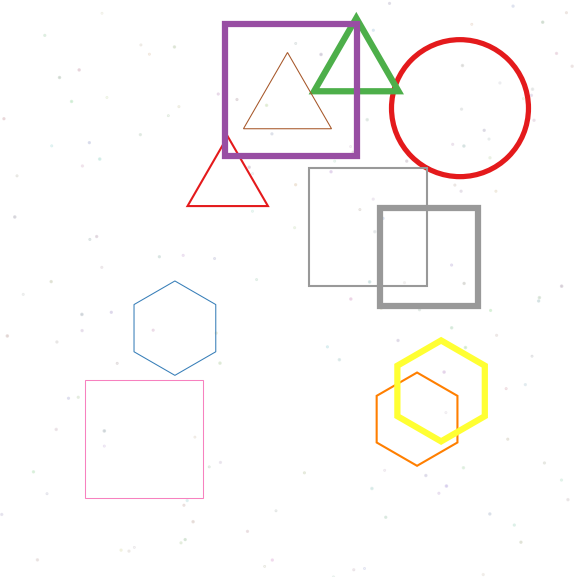[{"shape": "triangle", "thickness": 1, "radius": 0.4, "center": [0.394, 0.683]}, {"shape": "circle", "thickness": 2.5, "radius": 0.59, "center": [0.797, 0.812]}, {"shape": "hexagon", "thickness": 0.5, "radius": 0.41, "center": [0.303, 0.431]}, {"shape": "triangle", "thickness": 3, "radius": 0.42, "center": [0.617, 0.883]}, {"shape": "square", "thickness": 3, "radius": 0.57, "center": [0.504, 0.844]}, {"shape": "hexagon", "thickness": 1, "radius": 0.4, "center": [0.722, 0.273]}, {"shape": "hexagon", "thickness": 3, "radius": 0.44, "center": [0.764, 0.322]}, {"shape": "triangle", "thickness": 0.5, "radius": 0.44, "center": [0.498, 0.82]}, {"shape": "square", "thickness": 0.5, "radius": 0.51, "center": [0.249, 0.239]}, {"shape": "square", "thickness": 1, "radius": 0.51, "center": [0.638, 0.606]}, {"shape": "square", "thickness": 3, "radius": 0.42, "center": [0.743, 0.554]}]